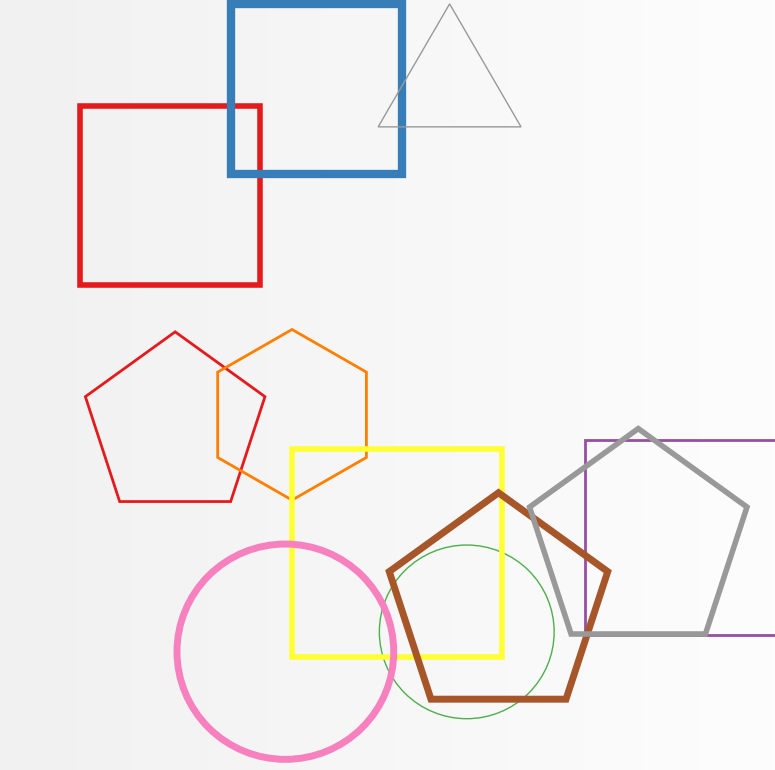[{"shape": "pentagon", "thickness": 1, "radius": 0.61, "center": [0.226, 0.447]}, {"shape": "square", "thickness": 2, "radius": 0.58, "center": [0.22, 0.746]}, {"shape": "square", "thickness": 3, "radius": 0.55, "center": [0.408, 0.884]}, {"shape": "circle", "thickness": 0.5, "radius": 0.56, "center": [0.602, 0.179]}, {"shape": "square", "thickness": 1, "radius": 0.63, "center": [0.881, 0.302]}, {"shape": "hexagon", "thickness": 1, "radius": 0.55, "center": [0.377, 0.461]}, {"shape": "square", "thickness": 2, "radius": 0.68, "center": [0.512, 0.282]}, {"shape": "pentagon", "thickness": 2.5, "radius": 0.74, "center": [0.643, 0.212]}, {"shape": "circle", "thickness": 2.5, "radius": 0.7, "center": [0.368, 0.154]}, {"shape": "triangle", "thickness": 0.5, "radius": 0.53, "center": [0.58, 0.888]}, {"shape": "pentagon", "thickness": 2, "radius": 0.74, "center": [0.824, 0.296]}]